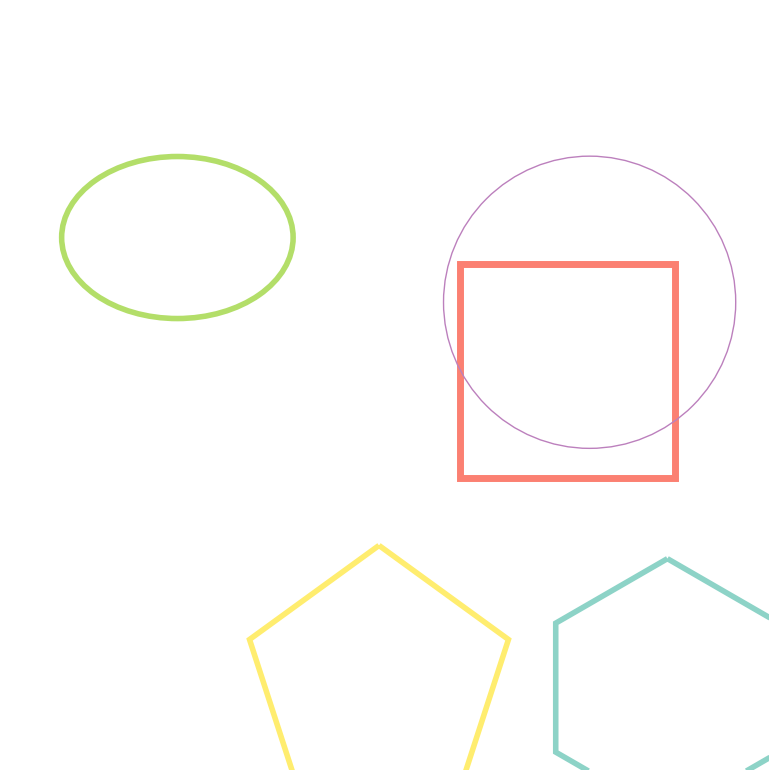[{"shape": "hexagon", "thickness": 2, "radius": 0.84, "center": [0.867, 0.107]}, {"shape": "square", "thickness": 2.5, "radius": 0.7, "center": [0.737, 0.518]}, {"shape": "oval", "thickness": 2, "radius": 0.75, "center": [0.23, 0.692]}, {"shape": "circle", "thickness": 0.5, "radius": 0.95, "center": [0.766, 0.607]}, {"shape": "pentagon", "thickness": 2, "radius": 0.88, "center": [0.492, 0.115]}]